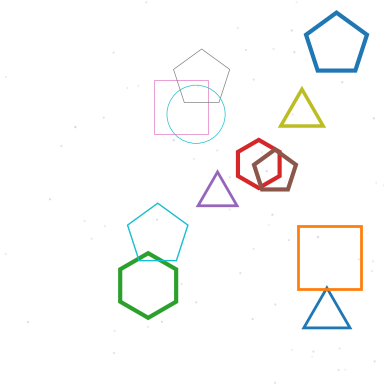[{"shape": "triangle", "thickness": 2, "radius": 0.35, "center": [0.849, 0.183]}, {"shape": "pentagon", "thickness": 3, "radius": 0.42, "center": [0.874, 0.884]}, {"shape": "square", "thickness": 2, "radius": 0.41, "center": [0.856, 0.331]}, {"shape": "hexagon", "thickness": 3, "radius": 0.42, "center": [0.385, 0.258]}, {"shape": "hexagon", "thickness": 3, "radius": 0.31, "center": [0.672, 0.574]}, {"shape": "triangle", "thickness": 2, "radius": 0.29, "center": [0.565, 0.495]}, {"shape": "pentagon", "thickness": 3, "radius": 0.29, "center": [0.714, 0.554]}, {"shape": "square", "thickness": 0.5, "radius": 0.35, "center": [0.47, 0.722]}, {"shape": "pentagon", "thickness": 0.5, "radius": 0.38, "center": [0.524, 0.796]}, {"shape": "triangle", "thickness": 2.5, "radius": 0.32, "center": [0.784, 0.705]}, {"shape": "pentagon", "thickness": 1, "radius": 0.41, "center": [0.41, 0.39]}, {"shape": "circle", "thickness": 0.5, "radius": 0.38, "center": [0.509, 0.703]}]